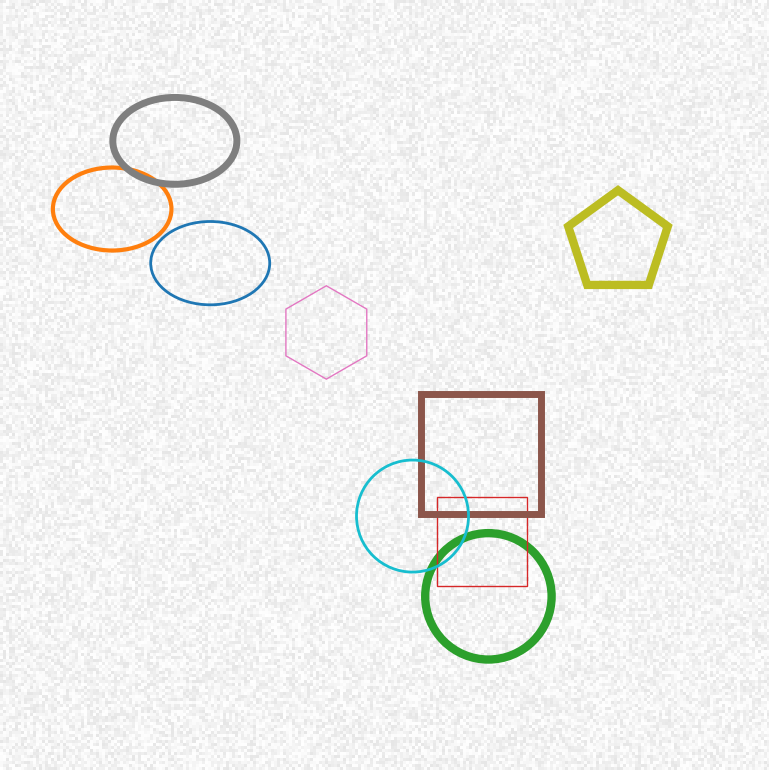[{"shape": "oval", "thickness": 1, "radius": 0.39, "center": [0.273, 0.658]}, {"shape": "oval", "thickness": 1.5, "radius": 0.39, "center": [0.146, 0.729]}, {"shape": "circle", "thickness": 3, "radius": 0.41, "center": [0.634, 0.226]}, {"shape": "square", "thickness": 0.5, "radius": 0.29, "center": [0.626, 0.297]}, {"shape": "square", "thickness": 2.5, "radius": 0.39, "center": [0.624, 0.41]}, {"shape": "hexagon", "thickness": 0.5, "radius": 0.3, "center": [0.424, 0.568]}, {"shape": "oval", "thickness": 2.5, "radius": 0.4, "center": [0.227, 0.817]}, {"shape": "pentagon", "thickness": 3, "radius": 0.34, "center": [0.803, 0.685]}, {"shape": "circle", "thickness": 1, "radius": 0.36, "center": [0.536, 0.33]}]